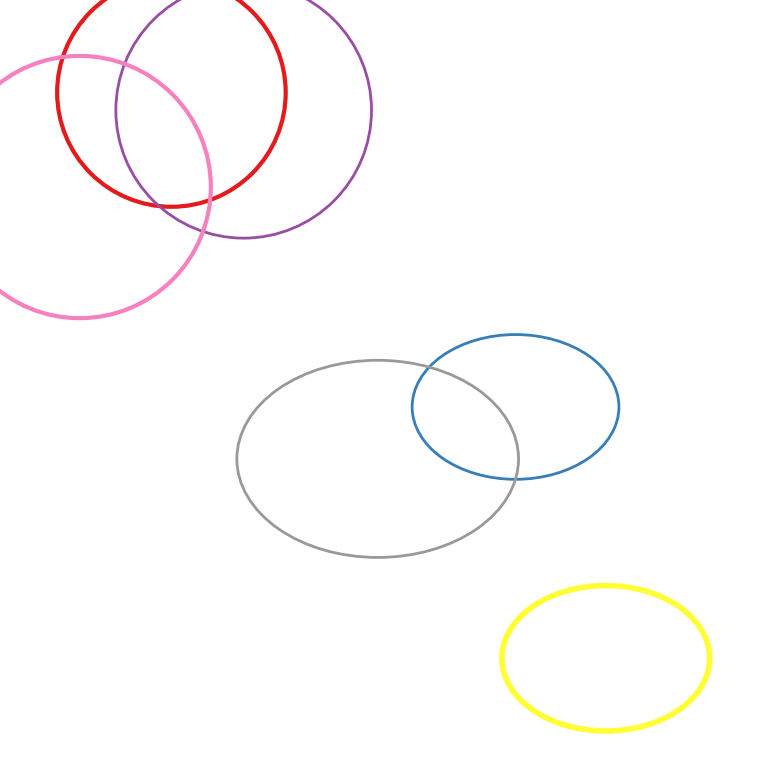[{"shape": "circle", "thickness": 1.5, "radius": 0.74, "center": [0.223, 0.88]}, {"shape": "oval", "thickness": 1, "radius": 0.67, "center": [0.67, 0.472]}, {"shape": "circle", "thickness": 1, "radius": 0.83, "center": [0.316, 0.857]}, {"shape": "oval", "thickness": 2, "radius": 0.67, "center": [0.787, 0.145]}, {"shape": "circle", "thickness": 1.5, "radius": 0.85, "center": [0.104, 0.757]}, {"shape": "oval", "thickness": 1, "radius": 0.91, "center": [0.491, 0.404]}]